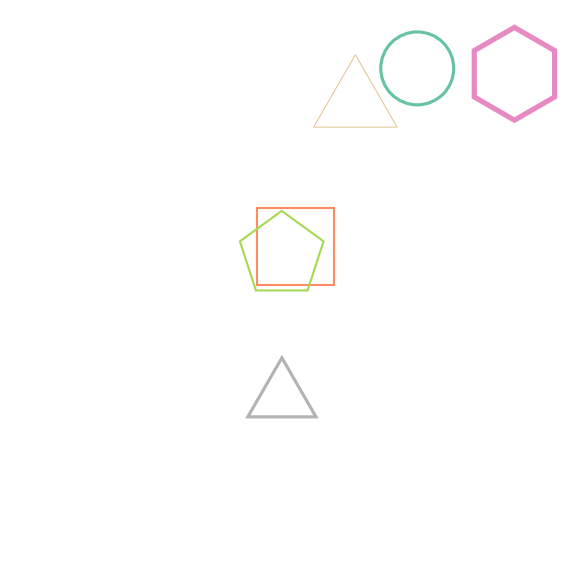[{"shape": "circle", "thickness": 1.5, "radius": 0.32, "center": [0.723, 0.881]}, {"shape": "square", "thickness": 1, "radius": 0.33, "center": [0.511, 0.572]}, {"shape": "hexagon", "thickness": 2.5, "radius": 0.4, "center": [0.891, 0.871]}, {"shape": "pentagon", "thickness": 1, "radius": 0.38, "center": [0.488, 0.558]}, {"shape": "triangle", "thickness": 0.5, "radius": 0.42, "center": [0.615, 0.821]}, {"shape": "triangle", "thickness": 1.5, "radius": 0.34, "center": [0.488, 0.311]}]